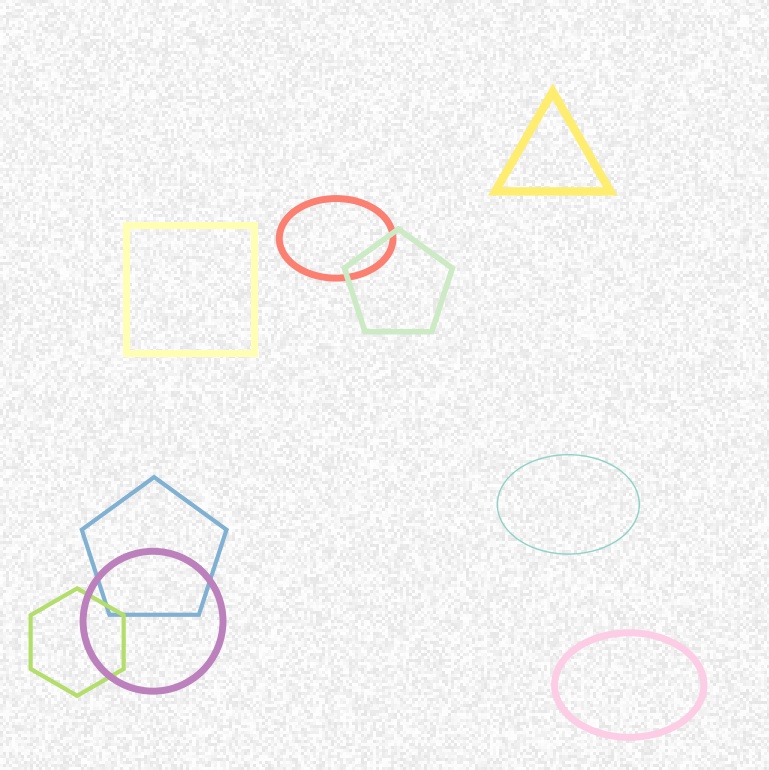[{"shape": "oval", "thickness": 0.5, "radius": 0.46, "center": [0.738, 0.345]}, {"shape": "square", "thickness": 2.5, "radius": 0.42, "center": [0.247, 0.625]}, {"shape": "oval", "thickness": 2.5, "radius": 0.37, "center": [0.437, 0.69]}, {"shape": "pentagon", "thickness": 1.5, "radius": 0.49, "center": [0.2, 0.282]}, {"shape": "hexagon", "thickness": 1.5, "radius": 0.35, "center": [0.1, 0.166]}, {"shape": "oval", "thickness": 2.5, "radius": 0.48, "center": [0.817, 0.11]}, {"shape": "circle", "thickness": 2.5, "radius": 0.45, "center": [0.199, 0.193]}, {"shape": "pentagon", "thickness": 2, "radius": 0.37, "center": [0.517, 0.629]}, {"shape": "triangle", "thickness": 3, "radius": 0.43, "center": [0.718, 0.795]}]